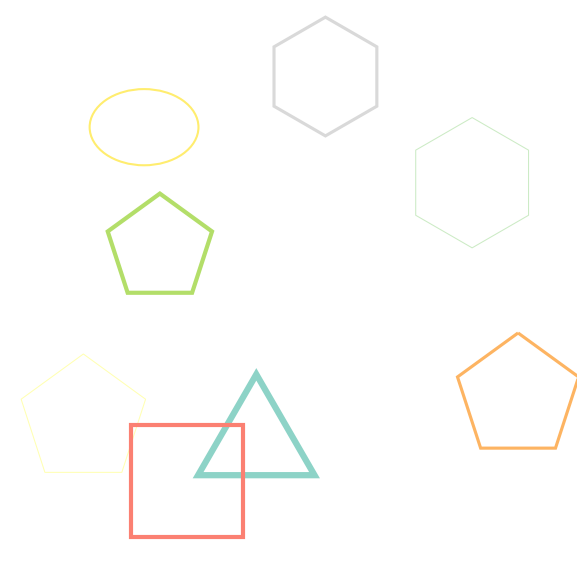[{"shape": "triangle", "thickness": 3, "radius": 0.58, "center": [0.444, 0.235]}, {"shape": "pentagon", "thickness": 0.5, "radius": 0.57, "center": [0.144, 0.273]}, {"shape": "square", "thickness": 2, "radius": 0.49, "center": [0.324, 0.167]}, {"shape": "pentagon", "thickness": 1.5, "radius": 0.55, "center": [0.897, 0.312]}, {"shape": "pentagon", "thickness": 2, "radius": 0.47, "center": [0.277, 0.569]}, {"shape": "hexagon", "thickness": 1.5, "radius": 0.51, "center": [0.564, 0.867]}, {"shape": "hexagon", "thickness": 0.5, "radius": 0.56, "center": [0.818, 0.683]}, {"shape": "oval", "thickness": 1, "radius": 0.47, "center": [0.249, 0.779]}]